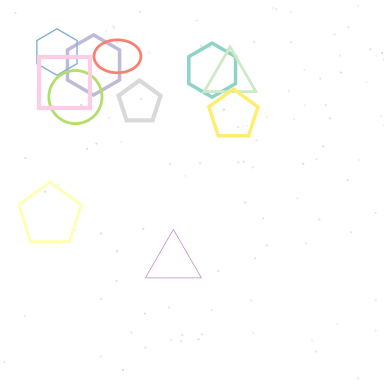[{"shape": "hexagon", "thickness": 2.5, "radius": 0.35, "center": [0.551, 0.818]}, {"shape": "pentagon", "thickness": 2, "radius": 0.43, "center": [0.13, 0.442]}, {"shape": "hexagon", "thickness": 2.5, "radius": 0.39, "center": [0.243, 0.831]}, {"shape": "oval", "thickness": 2, "radius": 0.31, "center": [0.305, 0.854]}, {"shape": "hexagon", "thickness": 1, "radius": 0.3, "center": [0.148, 0.865]}, {"shape": "circle", "thickness": 2, "radius": 0.35, "center": [0.196, 0.748]}, {"shape": "square", "thickness": 3, "radius": 0.33, "center": [0.167, 0.785]}, {"shape": "pentagon", "thickness": 3, "radius": 0.29, "center": [0.362, 0.734]}, {"shape": "triangle", "thickness": 0.5, "radius": 0.42, "center": [0.45, 0.32]}, {"shape": "triangle", "thickness": 2, "radius": 0.39, "center": [0.598, 0.801]}, {"shape": "pentagon", "thickness": 2.5, "radius": 0.34, "center": [0.606, 0.702]}]